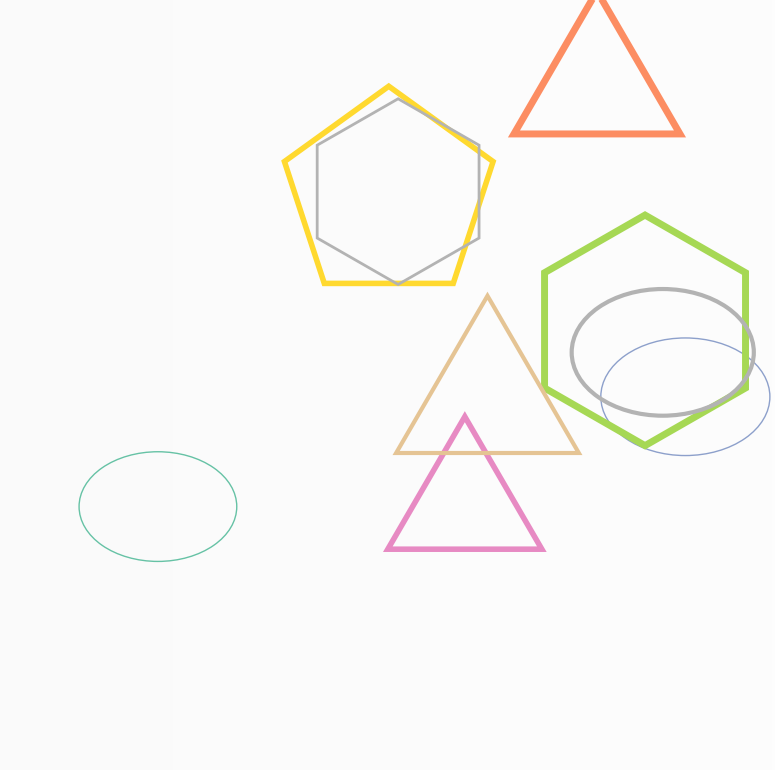[{"shape": "oval", "thickness": 0.5, "radius": 0.51, "center": [0.204, 0.342]}, {"shape": "triangle", "thickness": 2.5, "radius": 0.62, "center": [0.77, 0.888]}, {"shape": "oval", "thickness": 0.5, "radius": 0.55, "center": [0.884, 0.485]}, {"shape": "triangle", "thickness": 2, "radius": 0.57, "center": [0.6, 0.344]}, {"shape": "hexagon", "thickness": 2.5, "radius": 0.75, "center": [0.832, 0.571]}, {"shape": "pentagon", "thickness": 2, "radius": 0.71, "center": [0.502, 0.746]}, {"shape": "triangle", "thickness": 1.5, "radius": 0.68, "center": [0.629, 0.48]}, {"shape": "oval", "thickness": 1.5, "radius": 0.59, "center": [0.855, 0.542]}, {"shape": "hexagon", "thickness": 1, "radius": 0.6, "center": [0.514, 0.751]}]